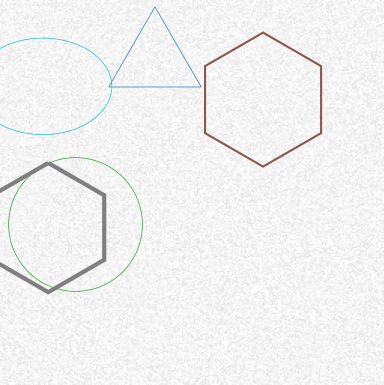[{"shape": "triangle", "thickness": 0.5, "radius": 0.69, "center": [0.403, 0.843]}, {"shape": "circle", "thickness": 0.5, "radius": 0.87, "center": [0.196, 0.417]}, {"shape": "hexagon", "thickness": 1.5, "radius": 0.87, "center": [0.683, 0.741]}, {"shape": "hexagon", "thickness": 3, "radius": 0.84, "center": [0.125, 0.409]}, {"shape": "oval", "thickness": 0.5, "radius": 0.9, "center": [0.111, 0.776]}]